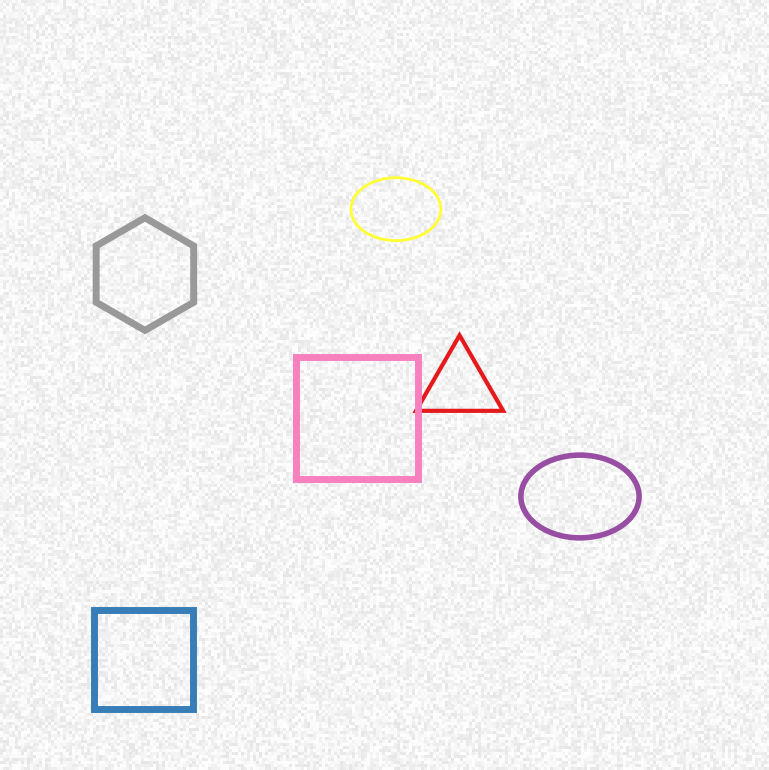[{"shape": "triangle", "thickness": 1.5, "radius": 0.33, "center": [0.597, 0.499]}, {"shape": "square", "thickness": 2.5, "radius": 0.32, "center": [0.186, 0.143]}, {"shape": "oval", "thickness": 2, "radius": 0.38, "center": [0.753, 0.355]}, {"shape": "oval", "thickness": 1, "radius": 0.29, "center": [0.514, 0.728]}, {"shape": "square", "thickness": 2.5, "radius": 0.4, "center": [0.463, 0.457]}, {"shape": "hexagon", "thickness": 2.5, "radius": 0.37, "center": [0.188, 0.644]}]